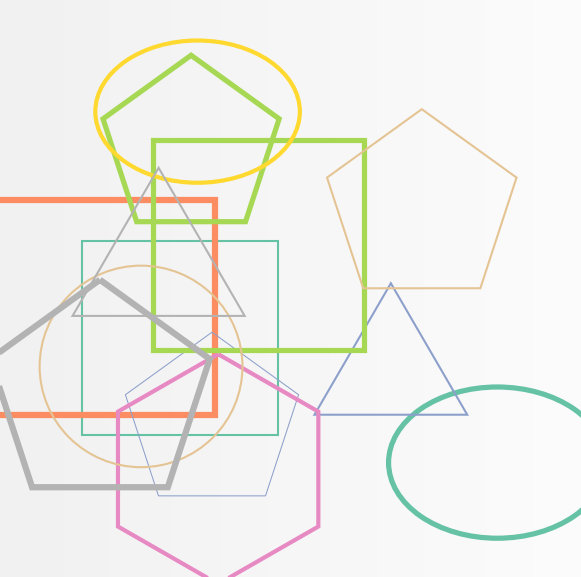[{"shape": "square", "thickness": 1, "radius": 0.84, "center": [0.309, 0.414]}, {"shape": "oval", "thickness": 2.5, "radius": 0.94, "center": [0.856, 0.198]}, {"shape": "square", "thickness": 3, "radius": 0.93, "center": [0.184, 0.467]}, {"shape": "triangle", "thickness": 1, "radius": 0.76, "center": [0.672, 0.357]}, {"shape": "pentagon", "thickness": 0.5, "radius": 0.78, "center": [0.365, 0.267]}, {"shape": "hexagon", "thickness": 2, "radius": 1.0, "center": [0.375, 0.187]}, {"shape": "pentagon", "thickness": 2.5, "radius": 0.8, "center": [0.329, 0.744]}, {"shape": "square", "thickness": 2.5, "radius": 0.91, "center": [0.445, 0.574]}, {"shape": "oval", "thickness": 2, "radius": 0.88, "center": [0.34, 0.806]}, {"shape": "pentagon", "thickness": 1, "radius": 0.86, "center": [0.726, 0.639]}, {"shape": "circle", "thickness": 1, "radius": 0.87, "center": [0.243, 0.365]}, {"shape": "triangle", "thickness": 1, "radius": 0.85, "center": [0.273, 0.538]}, {"shape": "pentagon", "thickness": 3, "radius": 0.99, "center": [0.172, 0.316]}]